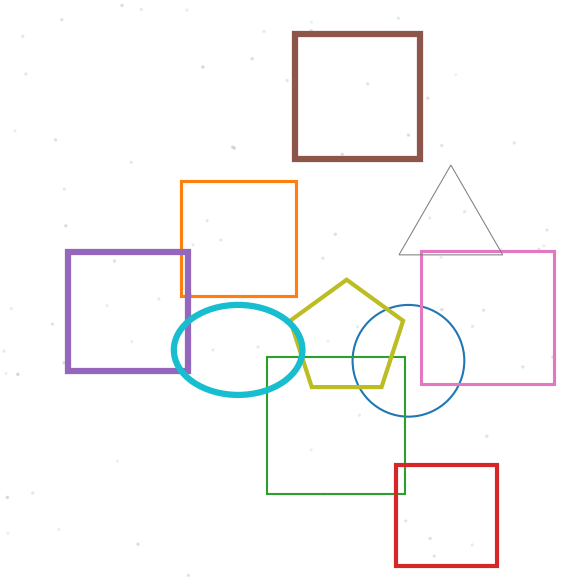[{"shape": "circle", "thickness": 1, "radius": 0.48, "center": [0.707, 0.374]}, {"shape": "square", "thickness": 1.5, "radius": 0.5, "center": [0.413, 0.586]}, {"shape": "square", "thickness": 1, "radius": 0.59, "center": [0.582, 0.262]}, {"shape": "square", "thickness": 2, "radius": 0.44, "center": [0.773, 0.106]}, {"shape": "square", "thickness": 3, "radius": 0.52, "center": [0.222, 0.46]}, {"shape": "square", "thickness": 3, "radius": 0.54, "center": [0.619, 0.831]}, {"shape": "square", "thickness": 1.5, "radius": 0.58, "center": [0.844, 0.45]}, {"shape": "triangle", "thickness": 0.5, "radius": 0.52, "center": [0.781, 0.61]}, {"shape": "pentagon", "thickness": 2, "radius": 0.51, "center": [0.6, 0.412]}, {"shape": "oval", "thickness": 3, "radius": 0.56, "center": [0.412, 0.393]}]